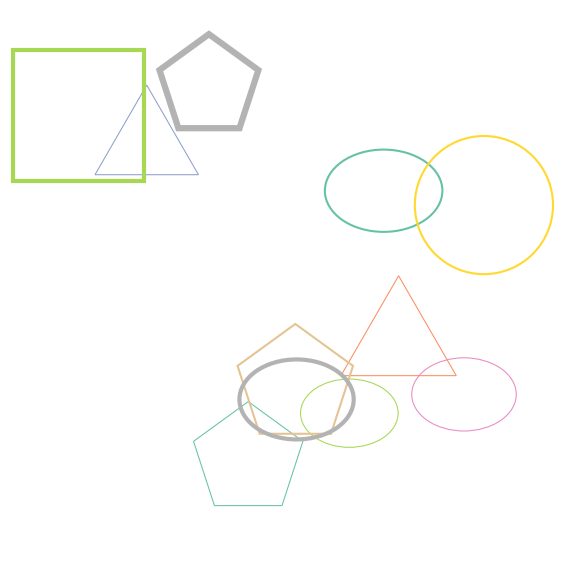[{"shape": "oval", "thickness": 1, "radius": 0.51, "center": [0.664, 0.669]}, {"shape": "pentagon", "thickness": 0.5, "radius": 0.5, "center": [0.43, 0.204]}, {"shape": "triangle", "thickness": 0.5, "radius": 0.58, "center": [0.69, 0.406]}, {"shape": "triangle", "thickness": 0.5, "radius": 0.52, "center": [0.254, 0.748]}, {"shape": "oval", "thickness": 0.5, "radius": 0.45, "center": [0.803, 0.316]}, {"shape": "oval", "thickness": 0.5, "radius": 0.42, "center": [0.605, 0.284]}, {"shape": "square", "thickness": 2, "radius": 0.57, "center": [0.137, 0.799]}, {"shape": "circle", "thickness": 1, "radius": 0.6, "center": [0.838, 0.644]}, {"shape": "pentagon", "thickness": 1, "radius": 0.53, "center": [0.511, 0.333]}, {"shape": "pentagon", "thickness": 3, "radius": 0.45, "center": [0.362, 0.85]}, {"shape": "oval", "thickness": 2, "radius": 0.49, "center": [0.514, 0.307]}]